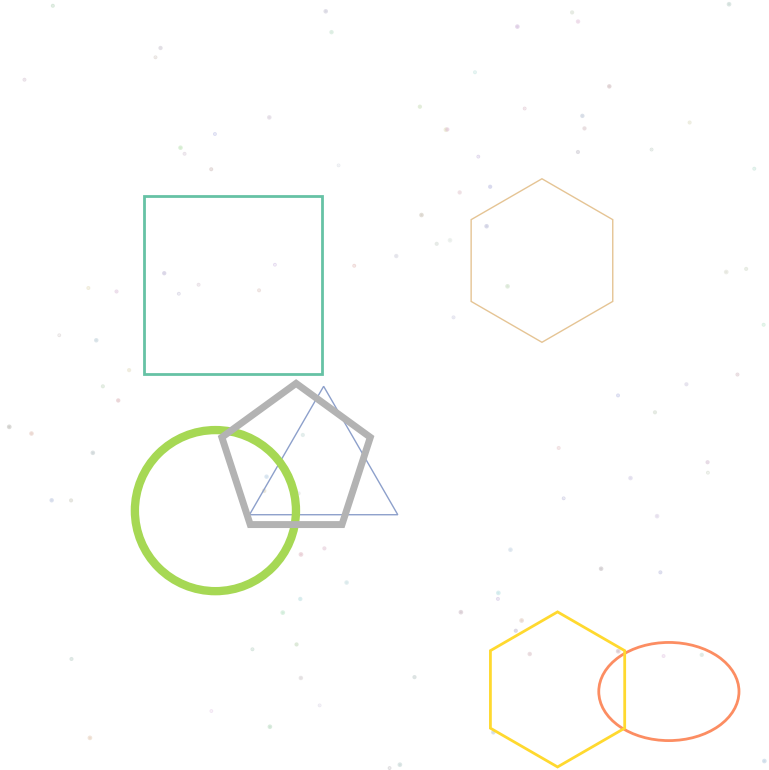[{"shape": "square", "thickness": 1, "radius": 0.58, "center": [0.302, 0.63]}, {"shape": "oval", "thickness": 1, "radius": 0.46, "center": [0.869, 0.102]}, {"shape": "triangle", "thickness": 0.5, "radius": 0.56, "center": [0.42, 0.387]}, {"shape": "circle", "thickness": 3, "radius": 0.52, "center": [0.28, 0.337]}, {"shape": "hexagon", "thickness": 1, "radius": 0.5, "center": [0.724, 0.105]}, {"shape": "hexagon", "thickness": 0.5, "radius": 0.53, "center": [0.704, 0.662]}, {"shape": "pentagon", "thickness": 2.5, "radius": 0.51, "center": [0.385, 0.401]}]